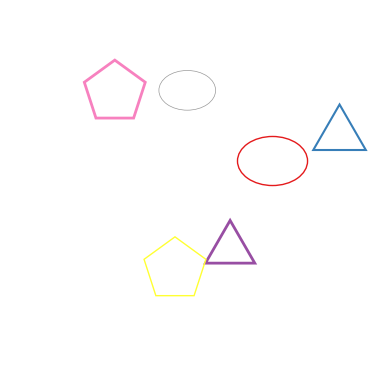[{"shape": "oval", "thickness": 1, "radius": 0.46, "center": [0.708, 0.582]}, {"shape": "triangle", "thickness": 1.5, "radius": 0.39, "center": [0.882, 0.65]}, {"shape": "triangle", "thickness": 2, "radius": 0.37, "center": [0.598, 0.354]}, {"shape": "pentagon", "thickness": 1, "radius": 0.42, "center": [0.454, 0.3]}, {"shape": "pentagon", "thickness": 2, "radius": 0.42, "center": [0.298, 0.761]}, {"shape": "oval", "thickness": 0.5, "radius": 0.37, "center": [0.486, 0.765]}]